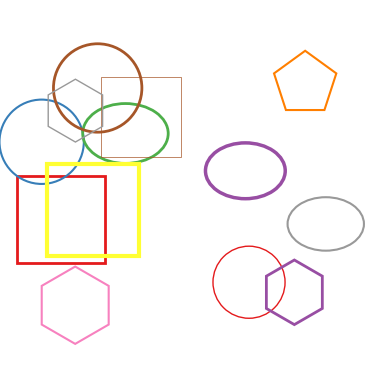[{"shape": "circle", "thickness": 1, "radius": 0.47, "center": [0.647, 0.267]}, {"shape": "square", "thickness": 2, "radius": 0.57, "center": [0.159, 0.43]}, {"shape": "circle", "thickness": 1.5, "radius": 0.55, "center": [0.108, 0.632]}, {"shape": "oval", "thickness": 2, "radius": 0.56, "center": [0.326, 0.653]}, {"shape": "hexagon", "thickness": 2, "radius": 0.42, "center": [0.765, 0.241]}, {"shape": "oval", "thickness": 2.5, "radius": 0.52, "center": [0.637, 0.556]}, {"shape": "pentagon", "thickness": 1.5, "radius": 0.43, "center": [0.793, 0.783]}, {"shape": "square", "thickness": 3, "radius": 0.6, "center": [0.242, 0.455]}, {"shape": "square", "thickness": 0.5, "radius": 0.52, "center": [0.367, 0.697]}, {"shape": "circle", "thickness": 2, "radius": 0.57, "center": [0.254, 0.771]}, {"shape": "hexagon", "thickness": 1.5, "radius": 0.5, "center": [0.195, 0.207]}, {"shape": "oval", "thickness": 1.5, "radius": 0.5, "center": [0.846, 0.418]}, {"shape": "hexagon", "thickness": 1, "radius": 0.41, "center": [0.196, 0.713]}]